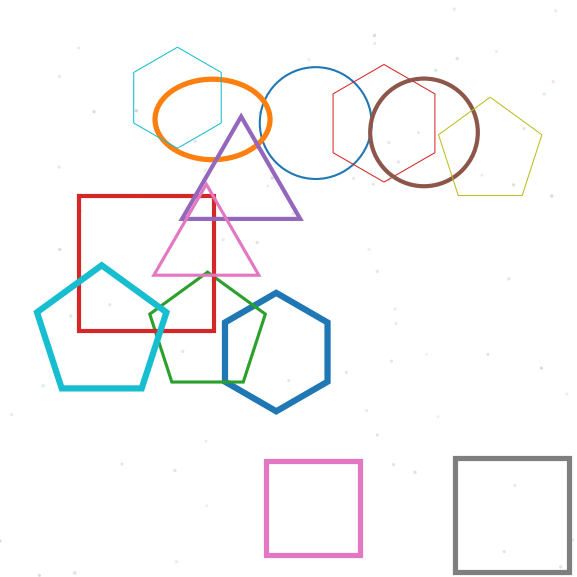[{"shape": "hexagon", "thickness": 3, "radius": 0.51, "center": [0.478, 0.389]}, {"shape": "circle", "thickness": 1, "radius": 0.48, "center": [0.547, 0.786]}, {"shape": "oval", "thickness": 2.5, "radius": 0.5, "center": [0.368, 0.792]}, {"shape": "pentagon", "thickness": 1.5, "radius": 0.53, "center": [0.359, 0.423]}, {"shape": "square", "thickness": 2, "radius": 0.59, "center": [0.254, 0.543]}, {"shape": "hexagon", "thickness": 0.5, "radius": 0.51, "center": [0.665, 0.786]}, {"shape": "triangle", "thickness": 2, "radius": 0.59, "center": [0.418, 0.679]}, {"shape": "circle", "thickness": 2, "radius": 0.47, "center": [0.734, 0.77]}, {"shape": "square", "thickness": 2.5, "radius": 0.41, "center": [0.542, 0.119]}, {"shape": "triangle", "thickness": 1.5, "radius": 0.52, "center": [0.357, 0.575]}, {"shape": "square", "thickness": 2.5, "radius": 0.49, "center": [0.886, 0.107]}, {"shape": "pentagon", "thickness": 0.5, "radius": 0.47, "center": [0.849, 0.737]}, {"shape": "hexagon", "thickness": 0.5, "radius": 0.44, "center": [0.307, 0.83]}, {"shape": "pentagon", "thickness": 3, "radius": 0.59, "center": [0.176, 0.422]}]